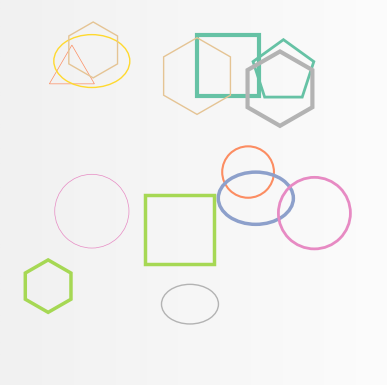[{"shape": "pentagon", "thickness": 2, "radius": 0.41, "center": [0.731, 0.815]}, {"shape": "square", "thickness": 3, "radius": 0.4, "center": [0.589, 0.83]}, {"shape": "circle", "thickness": 1.5, "radius": 0.33, "center": [0.64, 0.553]}, {"shape": "triangle", "thickness": 0.5, "radius": 0.34, "center": [0.186, 0.816]}, {"shape": "oval", "thickness": 2.5, "radius": 0.48, "center": [0.66, 0.485]}, {"shape": "circle", "thickness": 2, "radius": 0.46, "center": [0.811, 0.446]}, {"shape": "circle", "thickness": 0.5, "radius": 0.48, "center": [0.237, 0.451]}, {"shape": "hexagon", "thickness": 2.5, "radius": 0.34, "center": [0.124, 0.257]}, {"shape": "square", "thickness": 2.5, "radius": 0.45, "center": [0.463, 0.403]}, {"shape": "oval", "thickness": 1, "radius": 0.49, "center": [0.237, 0.841]}, {"shape": "hexagon", "thickness": 1, "radius": 0.5, "center": [0.508, 0.802]}, {"shape": "hexagon", "thickness": 1, "radius": 0.36, "center": [0.24, 0.87]}, {"shape": "hexagon", "thickness": 3, "radius": 0.48, "center": [0.723, 0.77]}, {"shape": "oval", "thickness": 1, "radius": 0.37, "center": [0.49, 0.21]}]